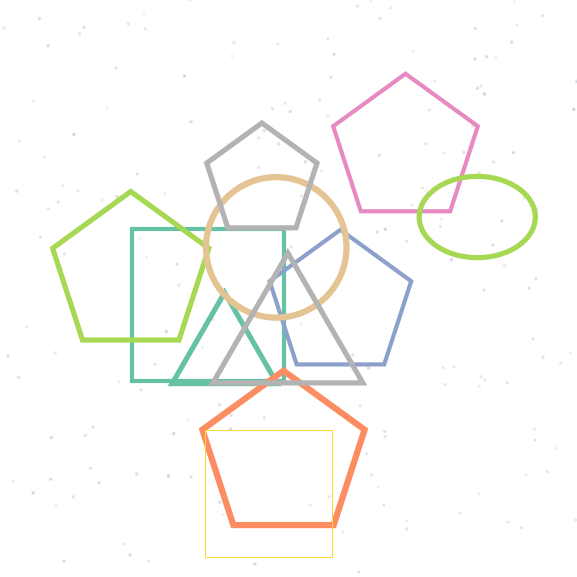[{"shape": "triangle", "thickness": 2.5, "radius": 0.52, "center": [0.389, 0.387]}, {"shape": "square", "thickness": 2, "radius": 0.66, "center": [0.361, 0.471]}, {"shape": "pentagon", "thickness": 3, "radius": 0.74, "center": [0.491, 0.209]}, {"shape": "pentagon", "thickness": 2, "radius": 0.64, "center": [0.589, 0.472]}, {"shape": "pentagon", "thickness": 2, "radius": 0.66, "center": [0.702, 0.74]}, {"shape": "pentagon", "thickness": 2.5, "radius": 0.71, "center": [0.226, 0.525]}, {"shape": "oval", "thickness": 2.5, "radius": 0.5, "center": [0.826, 0.623]}, {"shape": "square", "thickness": 0.5, "radius": 0.55, "center": [0.465, 0.145]}, {"shape": "circle", "thickness": 3, "radius": 0.61, "center": [0.478, 0.571]}, {"shape": "pentagon", "thickness": 2.5, "radius": 0.5, "center": [0.453, 0.686]}, {"shape": "triangle", "thickness": 2.5, "radius": 0.75, "center": [0.498, 0.411]}]